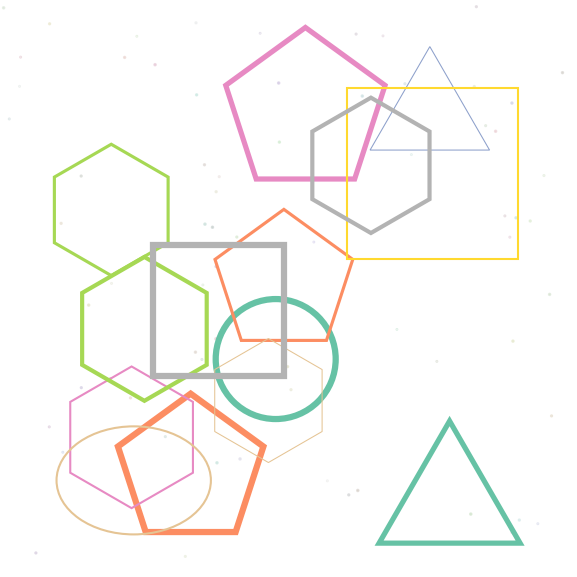[{"shape": "triangle", "thickness": 2.5, "radius": 0.7, "center": [0.779, 0.129]}, {"shape": "circle", "thickness": 3, "radius": 0.52, "center": [0.477, 0.377]}, {"shape": "pentagon", "thickness": 3, "radius": 0.66, "center": [0.33, 0.185]}, {"shape": "pentagon", "thickness": 1.5, "radius": 0.63, "center": [0.492, 0.511]}, {"shape": "triangle", "thickness": 0.5, "radius": 0.6, "center": [0.744, 0.799]}, {"shape": "pentagon", "thickness": 2.5, "radius": 0.73, "center": [0.529, 0.807]}, {"shape": "hexagon", "thickness": 1, "radius": 0.61, "center": [0.228, 0.242]}, {"shape": "hexagon", "thickness": 1.5, "radius": 0.57, "center": [0.193, 0.636]}, {"shape": "hexagon", "thickness": 2, "radius": 0.62, "center": [0.25, 0.43]}, {"shape": "square", "thickness": 1, "radius": 0.74, "center": [0.749, 0.699]}, {"shape": "oval", "thickness": 1, "radius": 0.67, "center": [0.232, 0.167]}, {"shape": "hexagon", "thickness": 0.5, "radius": 0.54, "center": [0.465, 0.306]}, {"shape": "square", "thickness": 3, "radius": 0.57, "center": [0.378, 0.461]}, {"shape": "hexagon", "thickness": 2, "radius": 0.59, "center": [0.642, 0.713]}]